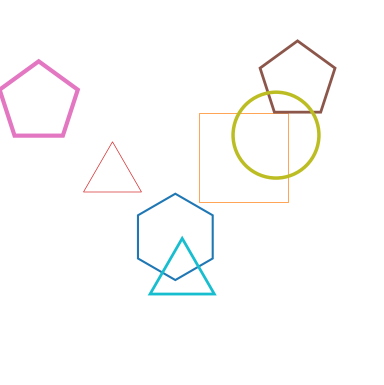[{"shape": "hexagon", "thickness": 1.5, "radius": 0.56, "center": [0.455, 0.385]}, {"shape": "square", "thickness": 0.5, "radius": 0.58, "center": [0.631, 0.591]}, {"shape": "triangle", "thickness": 0.5, "radius": 0.43, "center": [0.292, 0.545]}, {"shape": "pentagon", "thickness": 2, "radius": 0.51, "center": [0.773, 0.791]}, {"shape": "pentagon", "thickness": 3, "radius": 0.53, "center": [0.101, 0.734]}, {"shape": "circle", "thickness": 2.5, "radius": 0.56, "center": [0.717, 0.649]}, {"shape": "triangle", "thickness": 2, "radius": 0.48, "center": [0.473, 0.284]}]